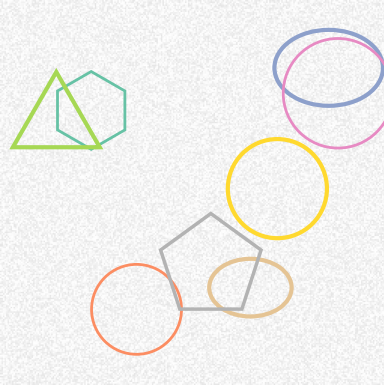[{"shape": "hexagon", "thickness": 2, "radius": 0.51, "center": [0.237, 0.713]}, {"shape": "circle", "thickness": 2, "radius": 0.58, "center": [0.355, 0.197]}, {"shape": "oval", "thickness": 3, "radius": 0.7, "center": [0.854, 0.824]}, {"shape": "circle", "thickness": 2, "radius": 0.71, "center": [0.878, 0.758]}, {"shape": "triangle", "thickness": 3, "radius": 0.65, "center": [0.146, 0.683]}, {"shape": "circle", "thickness": 3, "radius": 0.64, "center": [0.72, 0.51]}, {"shape": "oval", "thickness": 3, "radius": 0.54, "center": [0.65, 0.253]}, {"shape": "pentagon", "thickness": 2.5, "radius": 0.69, "center": [0.548, 0.308]}]